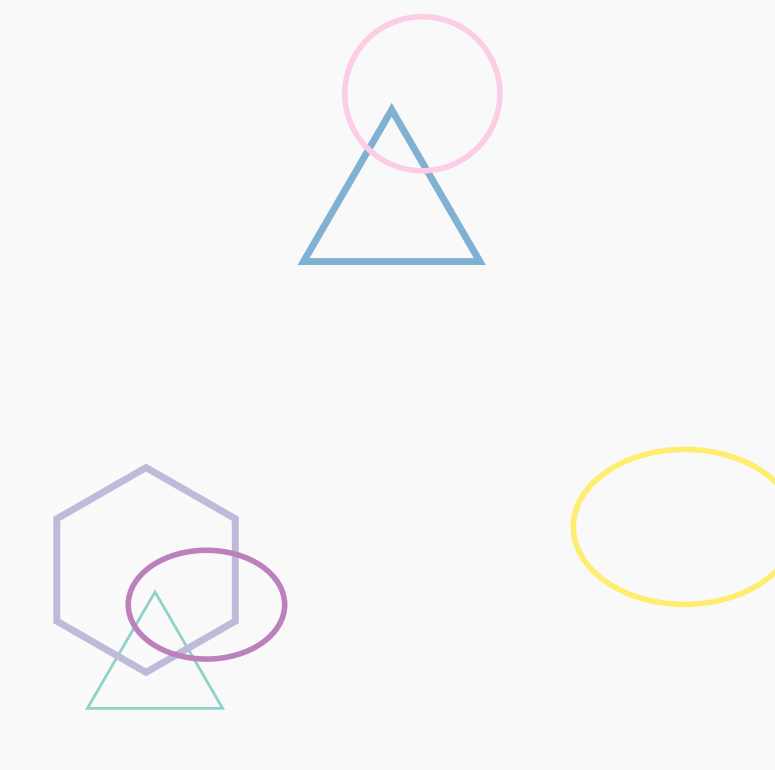[{"shape": "triangle", "thickness": 1, "radius": 0.5, "center": [0.2, 0.13]}, {"shape": "hexagon", "thickness": 2.5, "radius": 0.66, "center": [0.188, 0.26]}, {"shape": "triangle", "thickness": 2.5, "radius": 0.66, "center": [0.505, 0.726]}, {"shape": "circle", "thickness": 2, "radius": 0.5, "center": [0.545, 0.878]}, {"shape": "oval", "thickness": 2, "radius": 0.5, "center": [0.266, 0.215]}, {"shape": "oval", "thickness": 2, "radius": 0.72, "center": [0.884, 0.316]}]